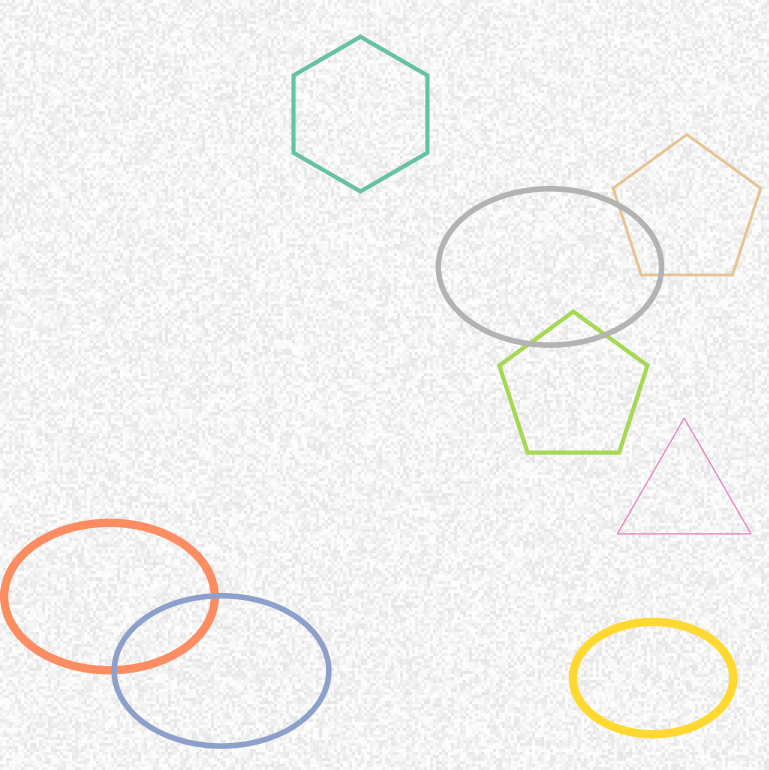[{"shape": "hexagon", "thickness": 1.5, "radius": 0.5, "center": [0.468, 0.852]}, {"shape": "oval", "thickness": 3, "radius": 0.68, "center": [0.142, 0.225]}, {"shape": "oval", "thickness": 2, "radius": 0.7, "center": [0.288, 0.129]}, {"shape": "triangle", "thickness": 0.5, "radius": 0.5, "center": [0.889, 0.357]}, {"shape": "pentagon", "thickness": 1.5, "radius": 0.51, "center": [0.745, 0.494]}, {"shape": "oval", "thickness": 3, "radius": 0.52, "center": [0.848, 0.119]}, {"shape": "pentagon", "thickness": 1, "radius": 0.5, "center": [0.892, 0.724]}, {"shape": "oval", "thickness": 2, "radius": 0.73, "center": [0.714, 0.653]}]